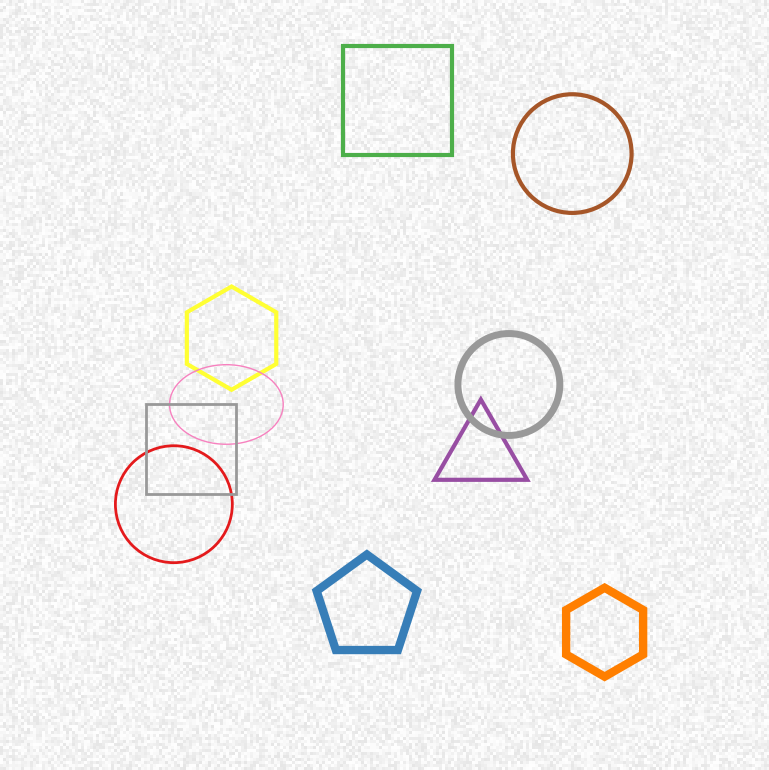[{"shape": "circle", "thickness": 1, "radius": 0.38, "center": [0.226, 0.345]}, {"shape": "pentagon", "thickness": 3, "radius": 0.34, "center": [0.476, 0.211]}, {"shape": "square", "thickness": 1.5, "radius": 0.36, "center": [0.516, 0.87]}, {"shape": "triangle", "thickness": 1.5, "radius": 0.35, "center": [0.624, 0.412]}, {"shape": "hexagon", "thickness": 3, "radius": 0.29, "center": [0.785, 0.179]}, {"shape": "hexagon", "thickness": 1.5, "radius": 0.34, "center": [0.301, 0.561]}, {"shape": "circle", "thickness": 1.5, "radius": 0.39, "center": [0.743, 0.801]}, {"shape": "oval", "thickness": 0.5, "radius": 0.37, "center": [0.294, 0.475]}, {"shape": "square", "thickness": 1, "radius": 0.29, "center": [0.248, 0.417]}, {"shape": "circle", "thickness": 2.5, "radius": 0.33, "center": [0.661, 0.501]}]